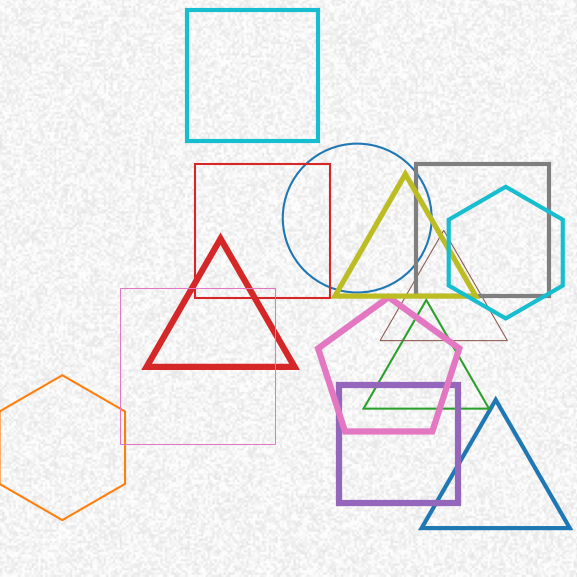[{"shape": "circle", "thickness": 1, "radius": 0.64, "center": [0.619, 0.622]}, {"shape": "triangle", "thickness": 2, "radius": 0.74, "center": [0.858, 0.159]}, {"shape": "hexagon", "thickness": 1, "radius": 0.63, "center": [0.108, 0.224]}, {"shape": "triangle", "thickness": 1, "radius": 0.63, "center": [0.738, 0.354]}, {"shape": "triangle", "thickness": 3, "radius": 0.74, "center": [0.382, 0.438]}, {"shape": "square", "thickness": 1, "radius": 0.58, "center": [0.454, 0.599]}, {"shape": "square", "thickness": 3, "radius": 0.51, "center": [0.69, 0.23]}, {"shape": "triangle", "thickness": 0.5, "radius": 0.64, "center": [0.768, 0.473]}, {"shape": "pentagon", "thickness": 3, "radius": 0.64, "center": [0.673, 0.356]}, {"shape": "square", "thickness": 0.5, "radius": 0.67, "center": [0.342, 0.366]}, {"shape": "square", "thickness": 2, "radius": 0.57, "center": [0.836, 0.601]}, {"shape": "triangle", "thickness": 2.5, "radius": 0.7, "center": [0.702, 0.557]}, {"shape": "square", "thickness": 2, "radius": 0.57, "center": [0.437, 0.868]}, {"shape": "hexagon", "thickness": 2, "radius": 0.57, "center": [0.876, 0.562]}]